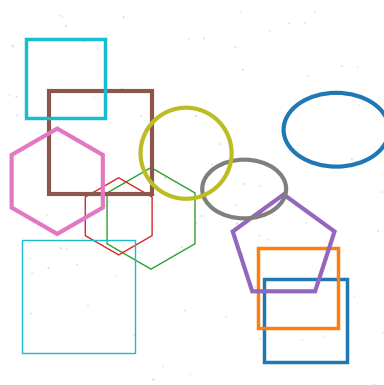[{"shape": "square", "thickness": 2.5, "radius": 0.54, "center": [0.794, 0.167]}, {"shape": "oval", "thickness": 3, "radius": 0.68, "center": [0.874, 0.663]}, {"shape": "square", "thickness": 2.5, "radius": 0.52, "center": [0.773, 0.251]}, {"shape": "hexagon", "thickness": 1, "radius": 0.66, "center": [0.392, 0.433]}, {"shape": "hexagon", "thickness": 1, "radius": 0.5, "center": [0.308, 0.438]}, {"shape": "pentagon", "thickness": 3, "radius": 0.7, "center": [0.737, 0.356]}, {"shape": "square", "thickness": 3, "radius": 0.67, "center": [0.261, 0.63]}, {"shape": "hexagon", "thickness": 3, "radius": 0.68, "center": [0.149, 0.529]}, {"shape": "oval", "thickness": 3, "radius": 0.54, "center": [0.634, 0.509]}, {"shape": "circle", "thickness": 3, "radius": 0.59, "center": [0.483, 0.602]}, {"shape": "square", "thickness": 1, "radius": 0.73, "center": [0.204, 0.23]}, {"shape": "square", "thickness": 2.5, "radius": 0.51, "center": [0.17, 0.795]}]